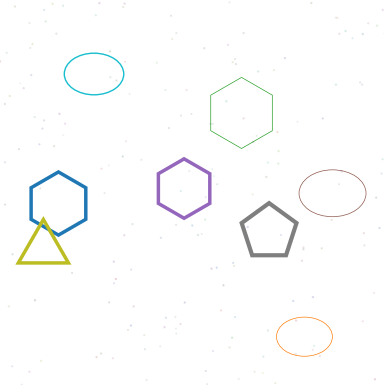[{"shape": "hexagon", "thickness": 2.5, "radius": 0.41, "center": [0.152, 0.471]}, {"shape": "oval", "thickness": 0.5, "radius": 0.36, "center": [0.791, 0.125]}, {"shape": "hexagon", "thickness": 0.5, "radius": 0.46, "center": [0.627, 0.707]}, {"shape": "hexagon", "thickness": 2.5, "radius": 0.39, "center": [0.478, 0.51]}, {"shape": "oval", "thickness": 0.5, "radius": 0.43, "center": [0.864, 0.498]}, {"shape": "pentagon", "thickness": 3, "radius": 0.37, "center": [0.699, 0.398]}, {"shape": "triangle", "thickness": 2.5, "radius": 0.38, "center": [0.113, 0.355]}, {"shape": "oval", "thickness": 1, "radius": 0.39, "center": [0.244, 0.808]}]